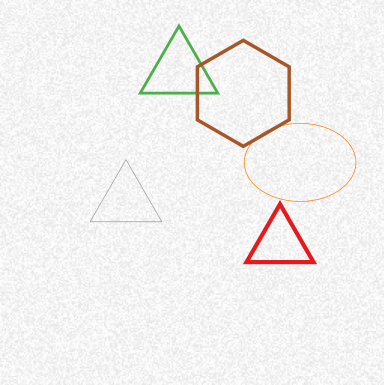[{"shape": "triangle", "thickness": 3, "radius": 0.5, "center": [0.727, 0.369]}, {"shape": "triangle", "thickness": 2, "radius": 0.58, "center": [0.465, 0.816]}, {"shape": "oval", "thickness": 0.5, "radius": 0.72, "center": [0.779, 0.578]}, {"shape": "hexagon", "thickness": 2.5, "radius": 0.69, "center": [0.632, 0.758]}, {"shape": "triangle", "thickness": 0.5, "radius": 0.54, "center": [0.327, 0.478]}]